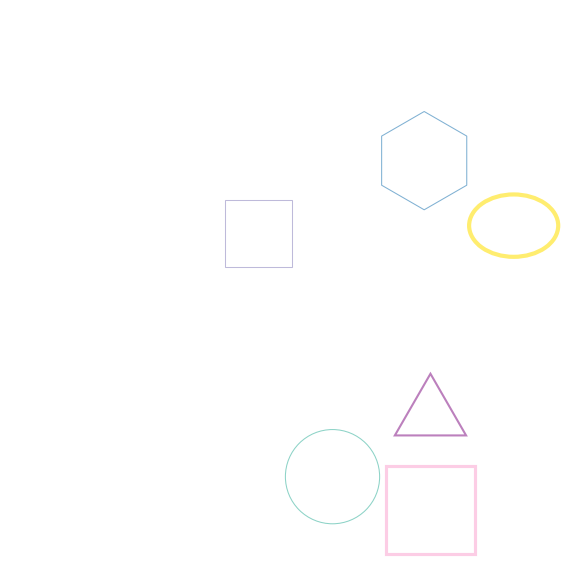[{"shape": "circle", "thickness": 0.5, "radius": 0.41, "center": [0.576, 0.174]}, {"shape": "square", "thickness": 0.5, "radius": 0.29, "center": [0.448, 0.595]}, {"shape": "hexagon", "thickness": 0.5, "radius": 0.43, "center": [0.735, 0.721]}, {"shape": "square", "thickness": 1.5, "radius": 0.38, "center": [0.746, 0.116]}, {"shape": "triangle", "thickness": 1, "radius": 0.36, "center": [0.745, 0.281]}, {"shape": "oval", "thickness": 2, "radius": 0.39, "center": [0.889, 0.608]}]